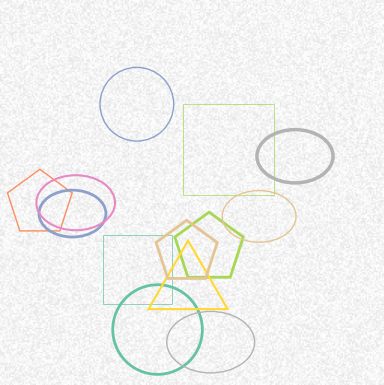[{"shape": "square", "thickness": 0.5, "radius": 0.45, "center": [0.356, 0.3]}, {"shape": "circle", "thickness": 2, "radius": 0.58, "center": [0.409, 0.144]}, {"shape": "pentagon", "thickness": 1, "radius": 0.44, "center": [0.103, 0.472]}, {"shape": "circle", "thickness": 1, "radius": 0.48, "center": [0.355, 0.729]}, {"shape": "oval", "thickness": 2, "radius": 0.43, "center": [0.188, 0.445]}, {"shape": "oval", "thickness": 1.5, "radius": 0.51, "center": [0.197, 0.473]}, {"shape": "pentagon", "thickness": 2, "radius": 0.47, "center": [0.543, 0.355]}, {"shape": "square", "thickness": 0.5, "radius": 0.59, "center": [0.593, 0.612]}, {"shape": "triangle", "thickness": 1.5, "radius": 0.59, "center": [0.488, 0.256]}, {"shape": "oval", "thickness": 1, "radius": 0.48, "center": [0.673, 0.438]}, {"shape": "pentagon", "thickness": 2, "radius": 0.42, "center": [0.485, 0.344]}, {"shape": "oval", "thickness": 2.5, "radius": 0.49, "center": [0.766, 0.594]}, {"shape": "oval", "thickness": 1, "radius": 0.57, "center": [0.547, 0.111]}]